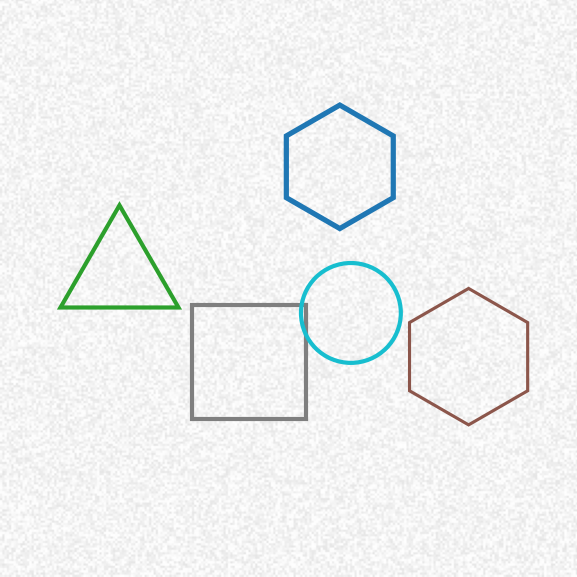[{"shape": "hexagon", "thickness": 2.5, "radius": 0.53, "center": [0.588, 0.71]}, {"shape": "triangle", "thickness": 2, "radius": 0.59, "center": [0.207, 0.526]}, {"shape": "hexagon", "thickness": 1.5, "radius": 0.59, "center": [0.811, 0.382]}, {"shape": "square", "thickness": 2, "radius": 0.49, "center": [0.43, 0.372]}, {"shape": "circle", "thickness": 2, "radius": 0.43, "center": [0.608, 0.457]}]